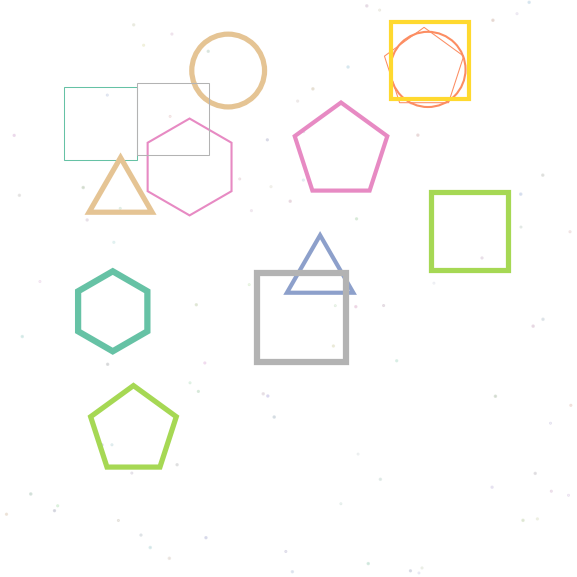[{"shape": "hexagon", "thickness": 3, "radius": 0.35, "center": [0.195, 0.46]}, {"shape": "square", "thickness": 0.5, "radius": 0.32, "center": [0.174, 0.786]}, {"shape": "pentagon", "thickness": 0.5, "radius": 0.36, "center": [0.734, 0.88]}, {"shape": "circle", "thickness": 1, "radius": 0.33, "center": [0.741, 0.879]}, {"shape": "triangle", "thickness": 2, "radius": 0.33, "center": [0.554, 0.525]}, {"shape": "hexagon", "thickness": 1, "radius": 0.42, "center": [0.328, 0.71]}, {"shape": "pentagon", "thickness": 2, "radius": 0.42, "center": [0.59, 0.737]}, {"shape": "pentagon", "thickness": 2.5, "radius": 0.39, "center": [0.231, 0.253]}, {"shape": "square", "thickness": 2.5, "radius": 0.34, "center": [0.813, 0.599]}, {"shape": "square", "thickness": 2, "radius": 0.34, "center": [0.745, 0.895]}, {"shape": "triangle", "thickness": 2.5, "radius": 0.31, "center": [0.209, 0.663]}, {"shape": "circle", "thickness": 2.5, "radius": 0.32, "center": [0.395, 0.877]}, {"shape": "square", "thickness": 3, "radius": 0.38, "center": [0.522, 0.449]}, {"shape": "square", "thickness": 0.5, "radius": 0.31, "center": [0.3, 0.793]}]